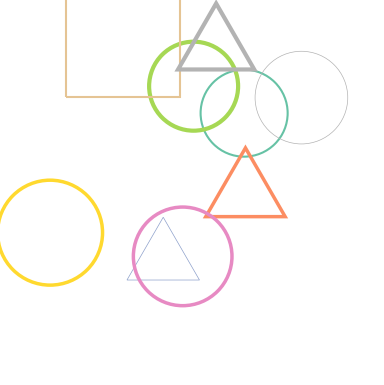[{"shape": "circle", "thickness": 1.5, "radius": 0.57, "center": [0.634, 0.706]}, {"shape": "triangle", "thickness": 2.5, "radius": 0.6, "center": [0.638, 0.497]}, {"shape": "triangle", "thickness": 0.5, "radius": 0.54, "center": [0.424, 0.327]}, {"shape": "circle", "thickness": 2.5, "radius": 0.64, "center": [0.474, 0.334]}, {"shape": "circle", "thickness": 3, "radius": 0.58, "center": [0.503, 0.776]}, {"shape": "circle", "thickness": 2.5, "radius": 0.68, "center": [0.13, 0.396]}, {"shape": "square", "thickness": 1.5, "radius": 0.74, "center": [0.319, 0.895]}, {"shape": "circle", "thickness": 0.5, "radius": 0.6, "center": [0.783, 0.746]}, {"shape": "triangle", "thickness": 3, "radius": 0.57, "center": [0.561, 0.877]}]